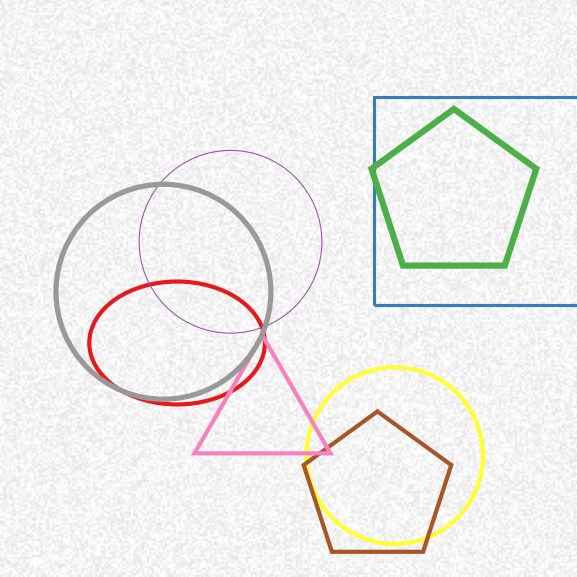[{"shape": "oval", "thickness": 2, "radius": 0.76, "center": [0.307, 0.405]}, {"shape": "square", "thickness": 1.5, "radius": 0.9, "center": [0.828, 0.651]}, {"shape": "pentagon", "thickness": 3, "radius": 0.75, "center": [0.786, 0.661]}, {"shape": "circle", "thickness": 0.5, "radius": 0.79, "center": [0.399, 0.58]}, {"shape": "circle", "thickness": 2, "radius": 0.76, "center": [0.684, 0.21]}, {"shape": "pentagon", "thickness": 2, "radius": 0.67, "center": [0.654, 0.152]}, {"shape": "triangle", "thickness": 2, "radius": 0.68, "center": [0.455, 0.282]}, {"shape": "circle", "thickness": 2.5, "radius": 0.93, "center": [0.283, 0.494]}]